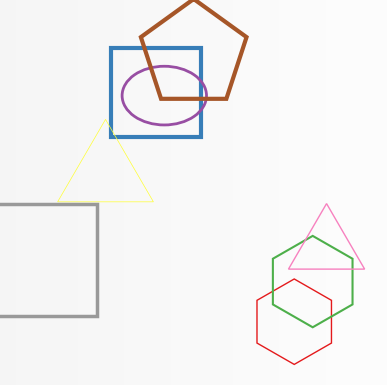[{"shape": "hexagon", "thickness": 1, "radius": 0.55, "center": [0.759, 0.164]}, {"shape": "square", "thickness": 3, "radius": 0.58, "center": [0.402, 0.76]}, {"shape": "hexagon", "thickness": 1.5, "radius": 0.59, "center": [0.807, 0.269]}, {"shape": "oval", "thickness": 2, "radius": 0.54, "center": [0.424, 0.752]}, {"shape": "triangle", "thickness": 0.5, "radius": 0.71, "center": [0.272, 0.547]}, {"shape": "pentagon", "thickness": 3, "radius": 0.72, "center": [0.5, 0.859]}, {"shape": "triangle", "thickness": 1, "radius": 0.57, "center": [0.843, 0.358]}, {"shape": "square", "thickness": 2.5, "radius": 0.73, "center": [0.105, 0.324]}]